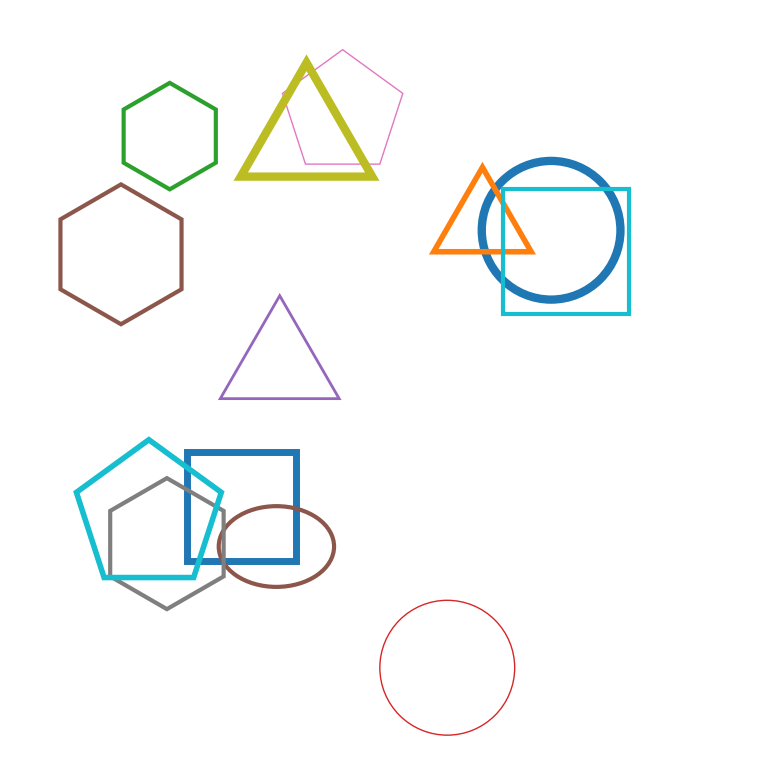[{"shape": "circle", "thickness": 3, "radius": 0.45, "center": [0.716, 0.701]}, {"shape": "square", "thickness": 2.5, "radius": 0.35, "center": [0.313, 0.342]}, {"shape": "triangle", "thickness": 2, "radius": 0.37, "center": [0.627, 0.71]}, {"shape": "hexagon", "thickness": 1.5, "radius": 0.35, "center": [0.22, 0.823]}, {"shape": "circle", "thickness": 0.5, "radius": 0.44, "center": [0.581, 0.133]}, {"shape": "triangle", "thickness": 1, "radius": 0.45, "center": [0.363, 0.527]}, {"shape": "oval", "thickness": 1.5, "radius": 0.37, "center": [0.359, 0.29]}, {"shape": "hexagon", "thickness": 1.5, "radius": 0.45, "center": [0.157, 0.67]}, {"shape": "pentagon", "thickness": 0.5, "radius": 0.41, "center": [0.445, 0.853]}, {"shape": "hexagon", "thickness": 1.5, "radius": 0.43, "center": [0.217, 0.294]}, {"shape": "triangle", "thickness": 3, "radius": 0.49, "center": [0.398, 0.82]}, {"shape": "square", "thickness": 1.5, "radius": 0.41, "center": [0.735, 0.673]}, {"shape": "pentagon", "thickness": 2, "radius": 0.49, "center": [0.193, 0.33]}]